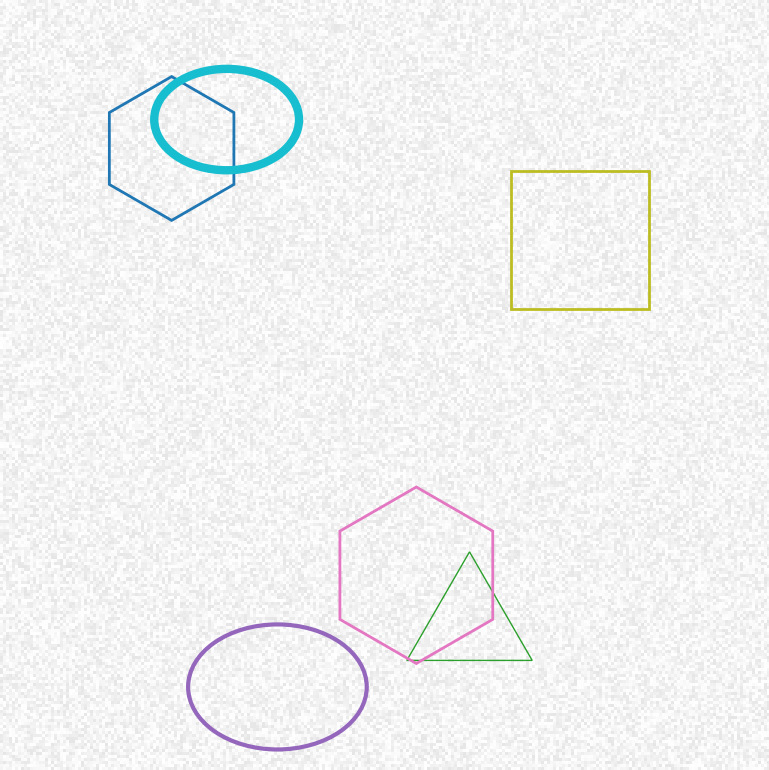[{"shape": "hexagon", "thickness": 1, "radius": 0.47, "center": [0.223, 0.807]}, {"shape": "triangle", "thickness": 0.5, "radius": 0.47, "center": [0.61, 0.189]}, {"shape": "oval", "thickness": 1.5, "radius": 0.58, "center": [0.36, 0.108]}, {"shape": "hexagon", "thickness": 1, "radius": 0.57, "center": [0.541, 0.253]}, {"shape": "square", "thickness": 1, "radius": 0.45, "center": [0.754, 0.688]}, {"shape": "oval", "thickness": 3, "radius": 0.47, "center": [0.294, 0.845]}]